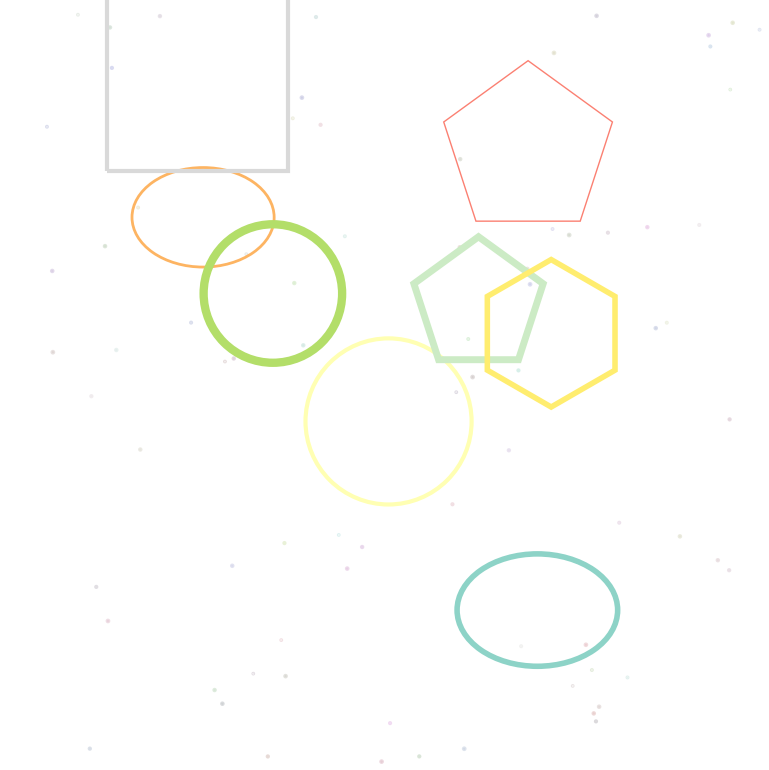[{"shape": "oval", "thickness": 2, "radius": 0.52, "center": [0.698, 0.208]}, {"shape": "circle", "thickness": 1.5, "radius": 0.54, "center": [0.505, 0.453]}, {"shape": "pentagon", "thickness": 0.5, "radius": 0.58, "center": [0.686, 0.806]}, {"shape": "oval", "thickness": 1, "radius": 0.46, "center": [0.264, 0.718]}, {"shape": "circle", "thickness": 3, "radius": 0.45, "center": [0.354, 0.619]}, {"shape": "square", "thickness": 1.5, "radius": 0.59, "center": [0.256, 0.896]}, {"shape": "pentagon", "thickness": 2.5, "radius": 0.44, "center": [0.621, 0.604]}, {"shape": "hexagon", "thickness": 2, "radius": 0.48, "center": [0.716, 0.567]}]